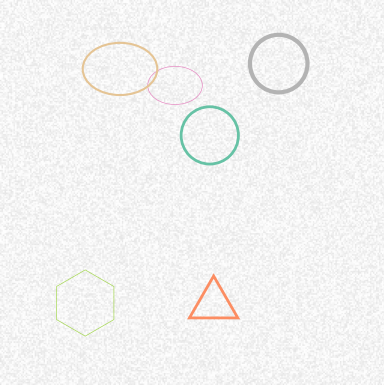[{"shape": "circle", "thickness": 2, "radius": 0.37, "center": [0.545, 0.648]}, {"shape": "triangle", "thickness": 2, "radius": 0.36, "center": [0.555, 0.211]}, {"shape": "oval", "thickness": 0.5, "radius": 0.35, "center": [0.455, 0.778]}, {"shape": "hexagon", "thickness": 0.5, "radius": 0.43, "center": [0.221, 0.213]}, {"shape": "oval", "thickness": 1.5, "radius": 0.48, "center": [0.312, 0.821]}, {"shape": "circle", "thickness": 3, "radius": 0.37, "center": [0.724, 0.835]}]